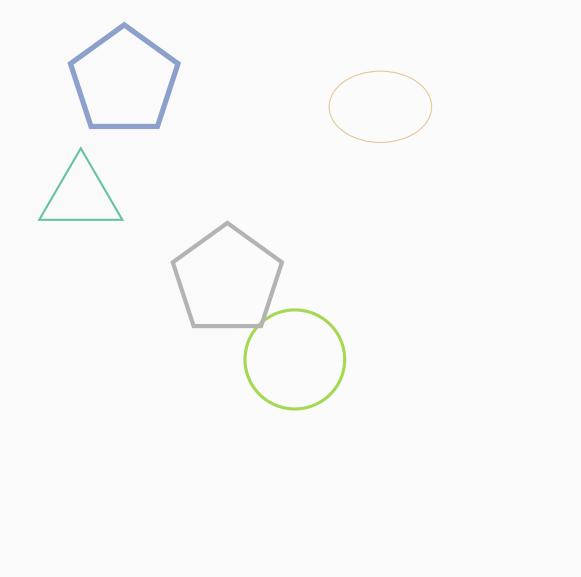[{"shape": "triangle", "thickness": 1, "radius": 0.41, "center": [0.139, 0.66]}, {"shape": "pentagon", "thickness": 2.5, "radius": 0.49, "center": [0.214, 0.859]}, {"shape": "circle", "thickness": 1.5, "radius": 0.43, "center": [0.507, 0.377]}, {"shape": "oval", "thickness": 0.5, "radius": 0.44, "center": [0.654, 0.814]}, {"shape": "pentagon", "thickness": 2, "radius": 0.49, "center": [0.391, 0.514]}]